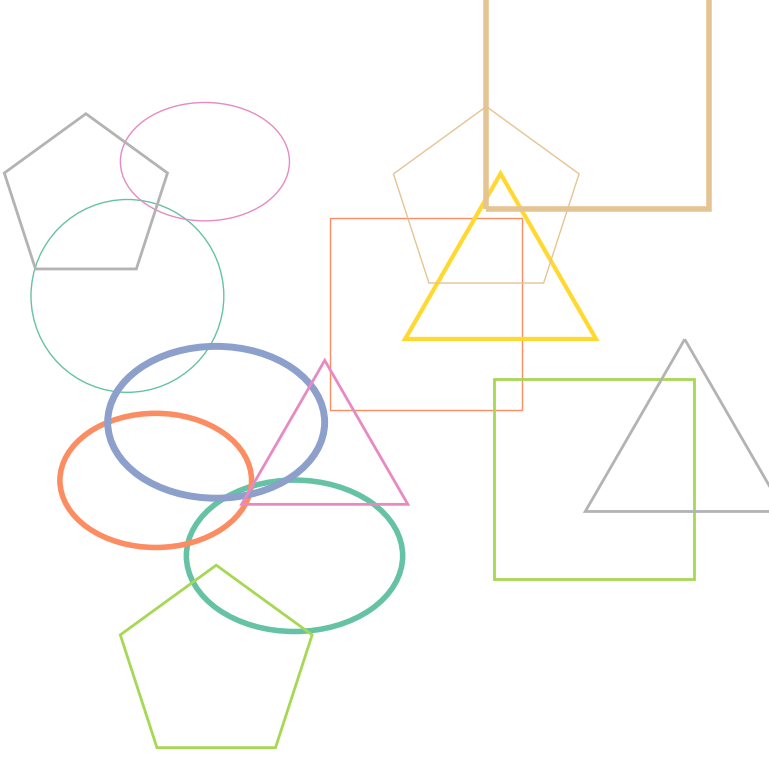[{"shape": "oval", "thickness": 2, "radius": 0.7, "center": [0.382, 0.278]}, {"shape": "circle", "thickness": 0.5, "radius": 0.63, "center": [0.165, 0.616]}, {"shape": "oval", "thickness": 2, "radius": 0.62, "center": [0.202, 0.376]}, {"shape": "square", "thickness": 0.5, "radius": 0.62, "center": [0.554, 0.592]}, {"shape": "oval", "thickness": 2.5, "radius": 0.7, "center": [0.281, 0.452]}, {"shape": "oval", "thickness": 0.5, "radius": 0.55, "center": [0.266, 0.79]}, {"shape": "triangle", "thickness": 1, "radius": 0.62, "center": [0.422, 0.407]}, {"shape": "pentagon", "thickness": 1, "radius": 0.65, "center": [0.281, 0.135]}, {"shape": "square", "thickness": 1, "radius": 0.65, "center": [0.771, 0.377]}, {"shape": "triangle", "thickness": 1.5, "radius": 0.72, "center": [0.65, 0.631]}, {"shape": "pentagon", "thickness": 0.5, "radius": 0.63, "center": [0.632, 0.735]}, {"shape": "square", "thickness": 2, "radius": 0.72, "center": [0.776, 0.874]}, {"shape": "triangle", "thickness": 1, "radius": 0.75, "center": [0.889, 0.41]}, {"shape": "pentagon", "thickness": 1, "radius": 0.56, "center": [0.112, 0.741]}]